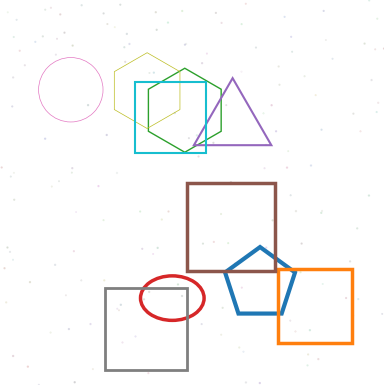[{"shape": "pentagon", "thickness": 3, "radius": 0.48, "center": [0.675, 0.263]}, {"shape": "square", "thickness": 2.5, "radius": 0.48, "center": [0.818, 0.206]}, {"shape": "hexagon", "thickness": 1, "radius": 0.55, "center": [0.48, 0.714]}, {"shape": "oval", "thickness": 2.5, "radius": 0.41, "center": [0.448, 0.226]}, {"shape": "triangle", "thickness": 1.5, "radius": 0.58, "center": [0.604, 0.681]}, {"shape": "square", "thickness": 2.5, "radius": 0.58, "center": [0.6, 0.41]}, {"shape": "circle", "thickness": 0.5, "radius": 0.42, "center": [0.184, 0.767]}, {"shape": "square", "thickness": 2, "radius": 0.54, "center": [0.379, 0.146]}, {"shape": "hexagon", "thickness": 0.5, "radius": 0.49, "center": [0.382, 0.765]}, {"shape": "square", "thickness": 1.5, "radius": 0.46, "center": [0.442, 0.694]}]